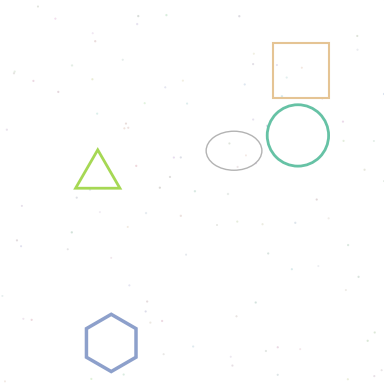[{"shape": "circle", "thickness": 2, "radius": 0.4, "center": [0.774, 0.648]}, {"shape": "hexagon", "thickness": 2.5, "radius": 0.37, "center": [0.289, 0.109]}, {"shape": "triangle", "thickness": 2, "radius": 0.33, "center": [0.254, 0.544]}, {"shape": "square", "thickness": 1.5, "radius": 0.36, "center": [0.782, 0.817]}, {"shape": "oval", "thickness": 1, "radius": 0.36, "center": [0.608, 0.608]}]